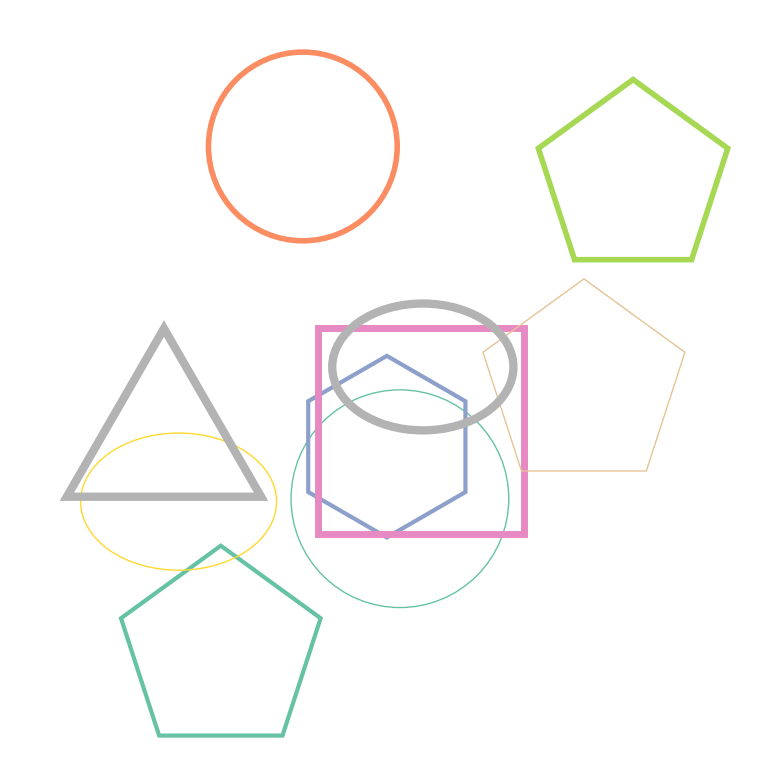[{"shape": "circle", "thickness": 0.5, "radius": 0.71, "center": [0.519, 0.352]}, {"shape": "pentagon", "thickness": 1.5, "radius": 0.68, "center": [0.287, 0.155]}, {"shape": "circle", "thickness": 2, "radius": 0.61, "center": [0.393, 0.81]}, {"shape": "hexagon", "thickness": 1.5, "radius": 0.59, "center": [0.502, 0.42]}, {"shape": "square", "thickness": 2.5, "radius": 0.67, "center": [0.547, 0.441]}, {"shape": "pentagon", "thickness": 2, "radius": 0.65, "center": [0.822, 0.767]}, {"shape": "oval", "thickness": 0.5, "radius": 0.64, "center": [0.232, 0.349]}, {"shape": "pentagon", "thickness": 0.5, "radius": 0.69, "center": [0.758, 0.5]}, {"shape": "oval", "thickness": 3, "radius": 0.59, "center": [0.549, 0.523]}, {"shape": "triangle", "thickness": 3, "radius": 0.73, "center": [0.213, 0.428]}]